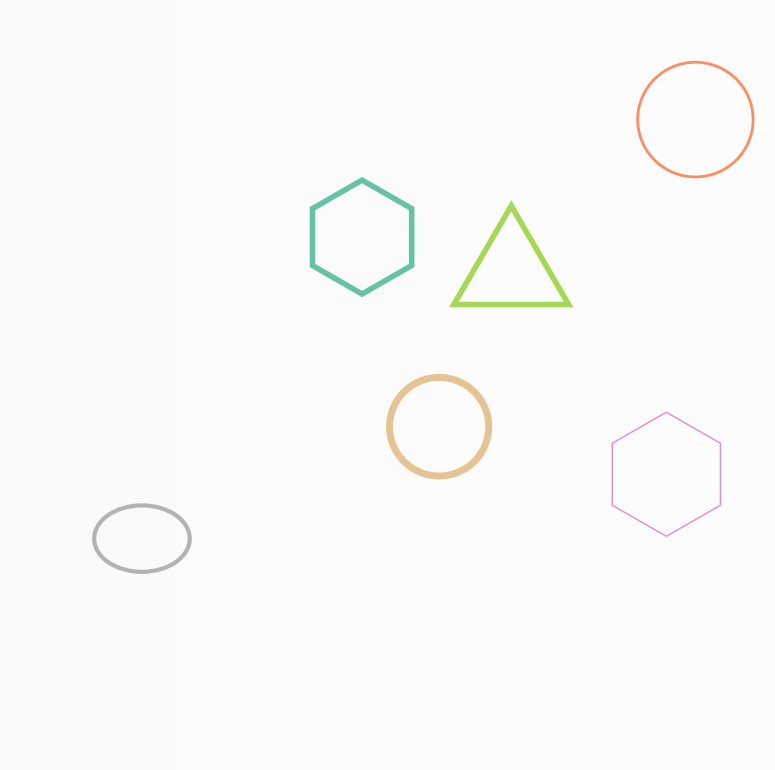[{"shape": "hexagon", "thickness": 2, "radius": 0.37, "center": [0.467, 0.692]}, {"shape": "circle", "thickness": 1, "radius": 0.37, "center": [0.897, 0.845]}, {"shape": "hexagon", "thickness": 0.5, "radius": 0.4, "center": [0.86, 0.384]}, {"shape": "triangle", "thickness": 2, "radius": 0.43, "center": [0.66, 0.647]}, {"shape": "circle", "thickness": 2.5, "radius": 0.32, "center": [0.567, 0.446]}, {"shape": "oval", "thickness": 1.5, "radius": 0.31, "center": [0.183, 0.3]}]